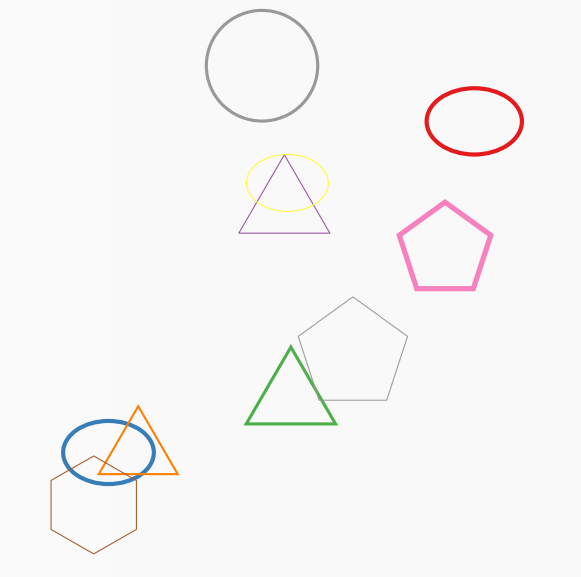[{"shape": "oval", "thickness": 2, "radius": 0.41, "center": [0.816, 0.789]}, {"shape": "oval", "thickness": 2, "radius": 0.39, "center": [0.187, 0.216]}, {"shape": "triangle", "thickness": 1.5, "radius": 0.44, "center": [0.5, 0.309]}, {"shape": "triangle", "thickness": 0.5, "radius": 0.45, "center": [0.489, 0.641]}, {"shape": "triangle", "thickness": 1, "radius": 0.39, "center": [0.238, 0.217]}, {"shape": "oval", "thickness": 0.5, "radius": 0.35, "center": [0.494, 0.682]}, {"shape": "hexagon", "thickness": 0.5, "radius": 0.42, "center": [0.161, 0.125]}, {"shape": "pentagon", "thickness": 2.5, "radius": 0.41, "center": [0.766, 0.566]}, {"shape": "circle", "thickness": 1.5, "radius": 0.48, "center": [0.451, 0.885]}, {"shape": "pentagon", "thickness": 0.5, "radius": 0.49, "center": [0.607, 0.386]}]